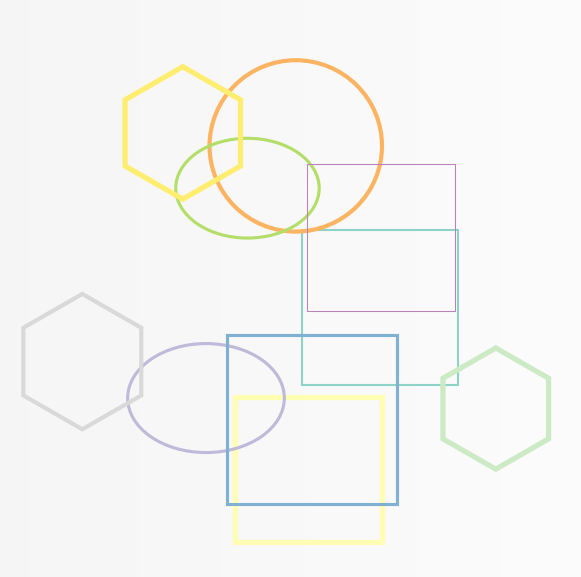[{"shape": "square", "thickness": 1, "radius": 0.67, "center": [0.654, 0.467]}, {"shape": "square", "thickness": 2.5, "radius": 0.63, "center": [0.531, 0.186]}, {"shape": "oval", "thickness": 1.5, "radius": 0.67, "center": [0.354, 0.31]}, {"shape": "square", "thickness": 1.5, "radius": 0.73, "center": [0.537, 0.272]}, {"shape": "circle", "thickness": 2, "radius": 0.74, "center": [0.509, 0.746]}, {"shape": "oval", "thickness": 1.5, "radius": 0.62, "center": [0.426, 0.673]}, {"shape": "hexagon", "thickness": 2, "radius": 0.59, "center": [0.142, 0.373]}, {"shape": "square", "thickness": 0.5, "radius": 0.64, "center": [0.656, 0.588]}, {"shape": "hexagon", "thickness": 2.5, "radius": 0.52, "center": [0.853, 0.292]}, {"shape": "hexagon", "thickness": 2.5, "radius": 0.57, "center": [0.315, 0.769]}]